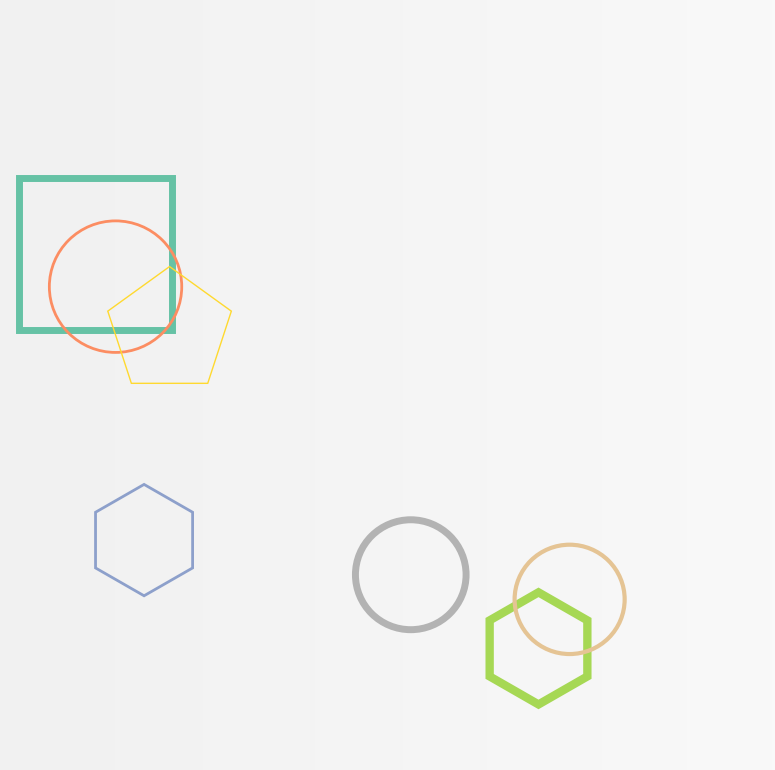[{"shape": "square", "thickness": 2.5, "radius": 0.49, "center": [0.123, 0.67]}, {"shape": "circle", "thickness": 1, "radius": 0.43, "center": [0.149, 0.628]}, {"shape": "hexagon", "thickness": 1, "radius": 0.36, "center": [0.186, 0.299]}, {"shape": "hexagon", "thickness": 3, "radius": 0.36, "center": [0.695, 0.158]}, {"shape": "pentagon", "thickness": 0.5, "radius": 0.42, "center": [0.219, 0.57]}, {"shape": "circle", "thickness": 1.5, "radius": 0.35, "center": [0.735, 0.222]}, {"shape": "circle", "thickness": 2.5, "radius": 0.36, "center": [0.53, 0.254]}]